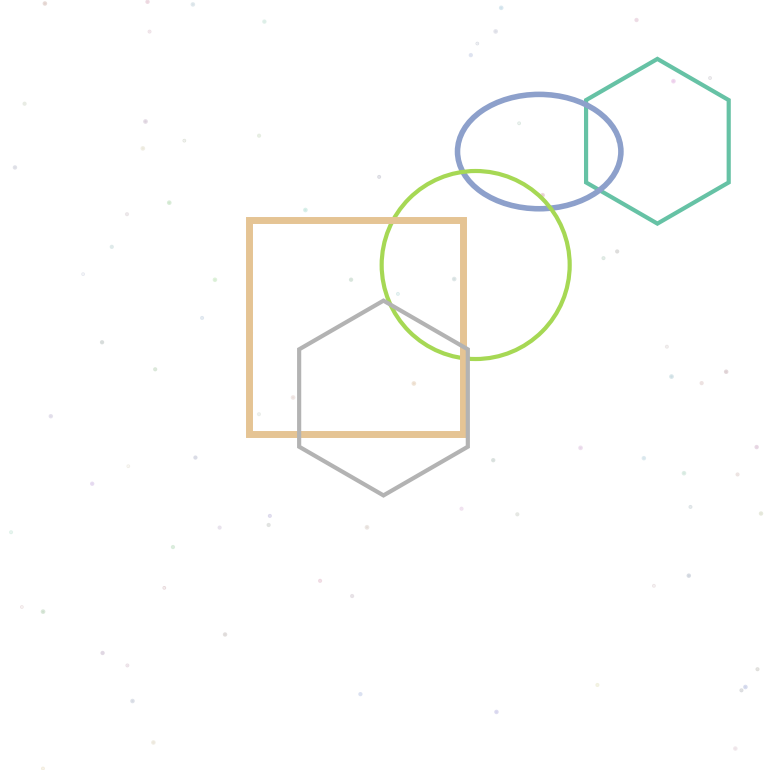[{"shape": "hexagon", "thickness": 1.5, "radius": 0.53, "center": [0.854, 0.817]}, {"shape": "oval", "thickness": 2, "radius": 0.53, "center": [0.7, 0.803]}, {"shape": "circle", "thickness": 1.5, "radius": 0.61, "center": [0.618, 0.656]}, {"shape": "square", "thickness": 2.5, "radius": 0.7, "center": [0.462, 0.575]}, {"shape": "hexagon", "thickness": 1.5, "radius": 0.63, "center": [0.498, 0.483]}]